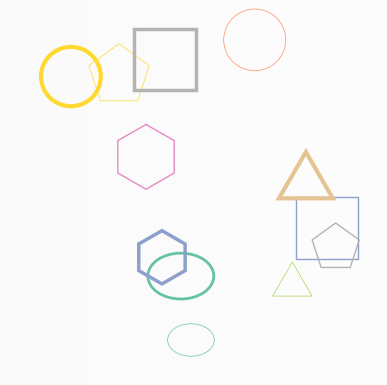[{"shape": "oval", "thickness": 2, "radius": 0.43, "center": [0.467, 0.283]}, {"shape": "oval", "thickness": 0.5, "radius": 0.3, "center": [0.493, 0.117]}, {"shape": "circle", "thickness": 0.5, "radius": 0.4, "center": [0.657, 0.896]}, {"shape": "hexagon", "thickness": 2.5, "radius": 0.35, "center": [0.418, 0.332]}, {"shape": "square", "thickness": 1, "radius": 0.4, "center": [0.844, 0.408]}, {"shape": "hexagon", "thickness": 1, "radius": 0.42, "center": [0.377, 0.593]}, {"shape": "triangle", "thickness": 0.5, "radius": 0.29, "center": [0.754, 0.26]}, {"shape": "circle", "thickness": 3, "radius": 0.39, "center": [0.183, 0.801]}, {"shape": "pentagon", "thickness": 0.5, "radius": 0.41, "center": [0.307, 0.804]}, {"shape": "triangle", "thickness": 3, "radius": 0.4, "center": [0.789, 0.525]}, {"shape": "pentagon", "thickness": 1, "radius": 0.32, "center": [0.866, 0.357]}, {"shape": "square", "thickness": 2.5, "radius": 0.4, "center": [0.426, 0.846]}]